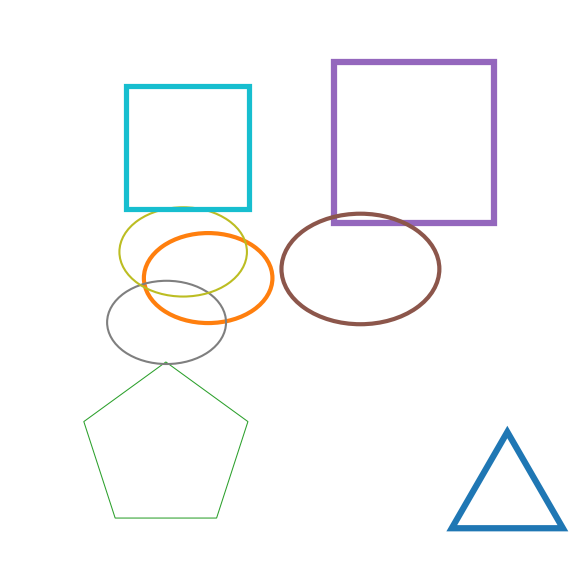[{"shape": "triangle", "thickness": 3, "radius": 0.56, "center": [0.879, 0.14]}, {"shape": "oval", "thickness": 2, "radius": 0.56, "center": [0.36, 0.518]}, {"shape": "pentagon", "thickness": 0.5, "radius": 0.75, "center": [0.287, 0.223]}, {"shape": "square", "thickness": 3, "radius": 0.69, "center": [0.717, 0.752]}, {"shape": "oval", "thickness": 2, "radius": 0.68, "center": [0.624, 0.533]}, {"shape": "oval", "thickness": 1, "radius": 0.51, "center": [0.288, 0.441]}, {"shape": "oval", "thickness": 1, "radius": 0.55, "center": [0.317, 0.563]}, {"shape": "square", "thickness": 2.5, "radius": 0.53, "center": [0.324, 0.744]}]